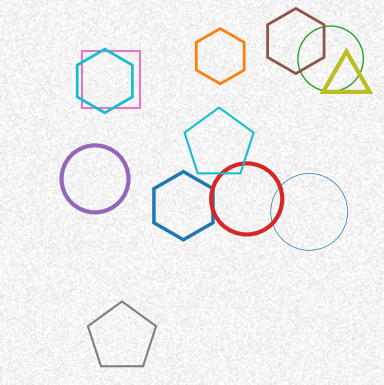[{"shape": "circle", "thickness": 0.5, "radius": 0.5, "center": [0.803, 0.45]}, {"shape": "hexagon", "thickness": 2.5, "radius": 0.44, "center": [0.476, 0.466]}, {"shape": "hexagon", "thickness": 2, "radius": 0.36, "center": [0.572, 0.854]}, {"shape": "circle", "thickness": 1, "radius": 0.43, "center": [0.859, 0.847]}, {"shape": "circle", "thickness": 3, "radius": 0.46, "center": [0.641, 0.483]}, {"shape": "circle", "thickness": 3, "radius": 0.44, "center": [0.247, 0.535]}, {"shape": "hexagon", "thickness": 2, "radius": 0.42, "center": [0.768, 0.893]}, {"shape": "square", "thickness": 1.5, "radius": 0.37, "center": [0.288, 0.794]}, {"shape": "pentagon", "thickness": 1.5, "radius": 0.47, "center": [0.317, 0.124]}, {"shape": "triangle", "thickness": 3, "radius": 0.35, "center": [0.9, 0.796]}, {"shape": "pentagon", "thickness": 1.5, "radius": 0.47, "center": [0.569, 0.626]}, {"shape": "hexagon", "thickness": 2, "radius": 0.41, "center": [0.272, 0.79]}]